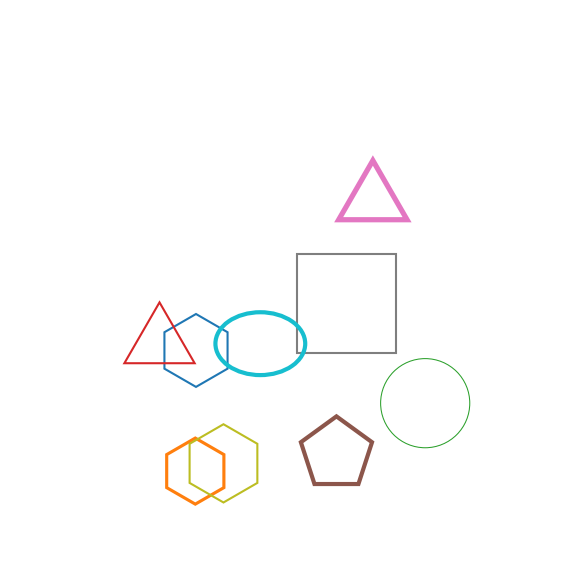[{"shape": "hexagon", "thickness": 1, "radius": 0.32, "center": [0.339, 0.392]}, {"shape": "hexagon", "thickness": 1.5, "radius": 0.29, "center": [0.338, 0.183]}, {"shape": "circle", "thickness": 0.5, "radius": 0.39, "center": [0.736, 0.301]}, {"shape": "triangle", "thickness": 1, "radius": 0.35, "center": [0.276, 0.405]}, {"shape": "pentagon", "thickness": 2, "radius": 0.32, "center": [0.583, 0.213]}, {"shape": "triangle", "thickness": 2.5, "radius": 0.34, "center": [0.646, 0.653]}, {"shape": "square", "thickness": 1, "radius": 0.43, "center": [0.599, 0.474]}, {"shape": "hexagon", "thickness": 1, "radius": 0.34, "center": [0.387, 0.197]}, {"shape": "oval", "thickness": 2, "radius": 0.39, "center": [0.451, 0.404]}]